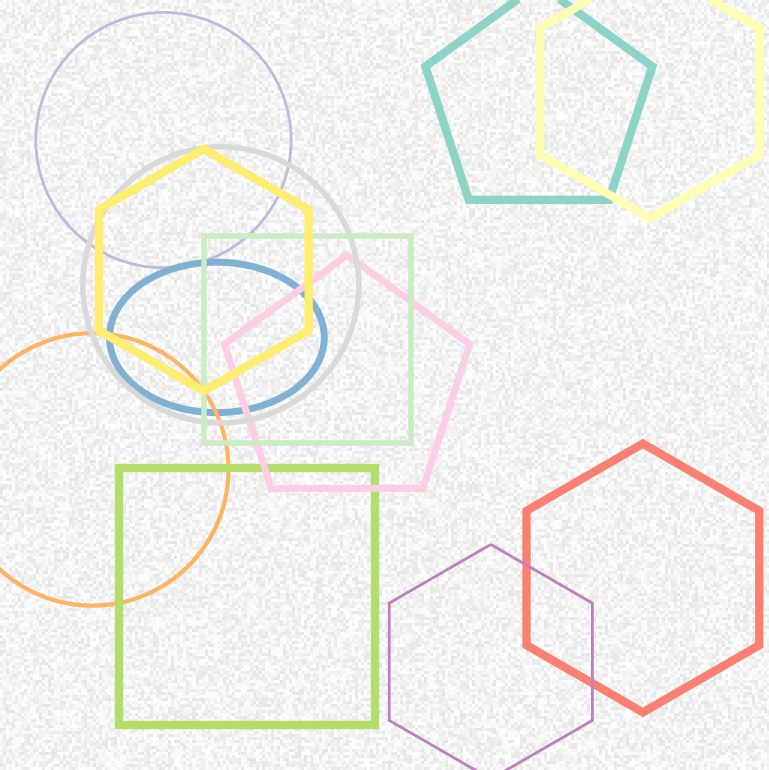[{"shape": "pentagon", "thickness": 3, "radius": 0.77, "center": [0.7, 0.866]}, {"shape": "hexagon", "thickness": 3, "radius": 0.82, "center": [0.844, 0.881]}, {"shape": "circle", "thickness": 1, "radius": 0.83, "center": [0.212, 0.818]}, {"shape": "hexagon", "thickness": 3, "radius": 0.87, "center": [0.835, 0.249]}, {"shape": "oval", "thickness": 2.5, "radius": 0.7, "center": [0.282, 0.562]}, {"shape": "circle", "thickness": 1.5, "radius": 0.88, "center": [0.12, 0.39]}, {"shape": "square", "thickness": 3, "radius": 0.83, "center": [0.321, 0.225]}, {"shape": "pentagon", "thickness": 2.5, "radius": 0.84, "center": [0.451, 0.501]}, {"shape": "circle", "thickness": 2, "radius": 0.9, "center": [0.287, 0.63]}, {"shape": "hexagon", "thickness": 1, "radius": 0.76, "center": [0.637, 0.141]}, {"shape": "square", "thickness": 2, "radius": 0.67, "center": [0.399, 0.56]}, {"shape": "hexagon", "thickness": 3, "radius": 0.79, "center": [0.265, 0.649]}]